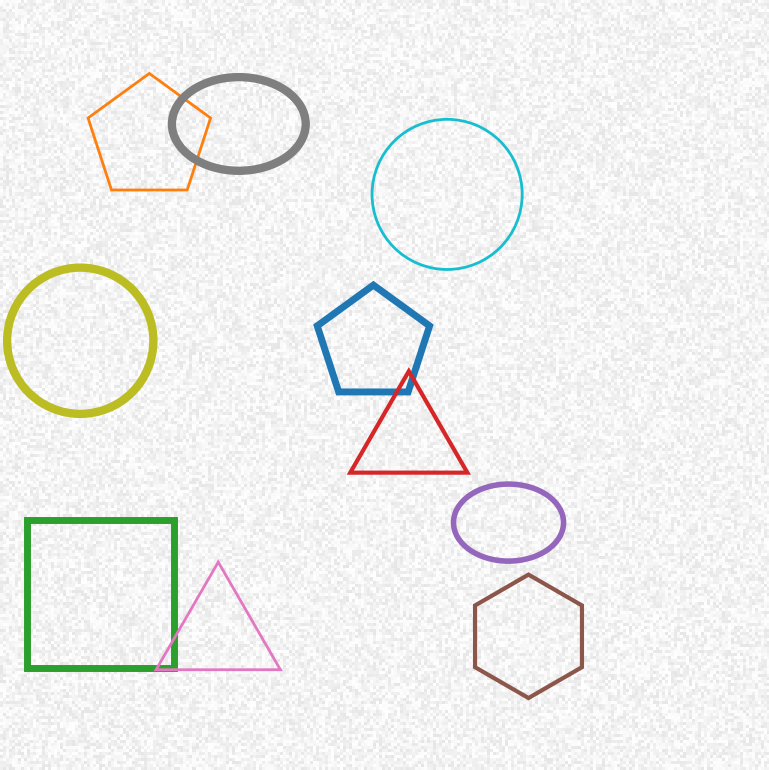[{"shape": "pentagon", "thickness": 2.5, "radius": 0.38, "center": [0.485, 0.553]}, {"shape": "pentagon", "thickness": 1, "radius": 0.42, "center": [0.194, 0.821]}, {"shape": "square", "thickness": 2.5, "radius": 0.48, "center": [0.13, 0.229]}, {"shape": "triangle", "thickness": 1.5, "radius": 0.44, "center": [0.531, 0.43]}, {"shape": "oval", "thickness": 2, "radius": 0.36, "center": [0.66, 0.321]}, {"shape": "hexagon", "thickness": 1.5, "radius": 0.4, "center": [0.686, 0.174]}, {"shape": "triangle", "thickness": 1, "radius": 0.47, "center": [0.283, 0.177]}, {"shape": "oval", "thickness": 3, "radius": 0.43, "center": [0.31, 0.839]}, {"shape": "circle", "thickness": 3, "radius": 0.47, "center": [0.104, 0.557]}, {"shape": "circle", "thickness": 1, "radius": 0.49, "center": [0.581, 0.748]}]